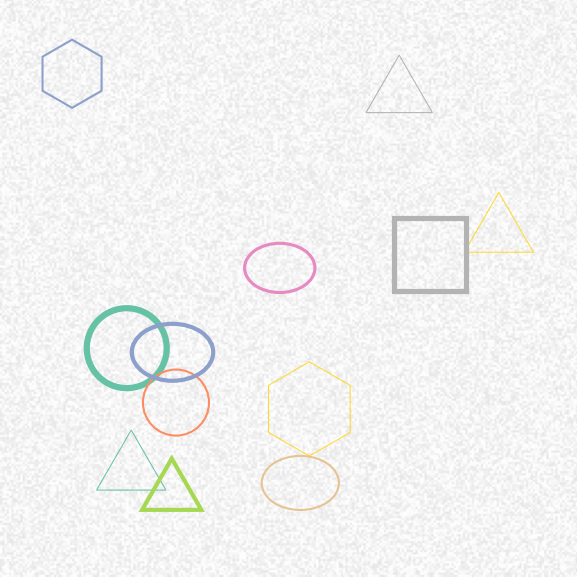[{"shape": "circle", "thickness": 3, "radius": 0.35, "center": [0.219, 0.396]}, {"shape": "triangle", "thickness": 0.5, "radius": 0.35, "center": [0.227, 0.185]}, {"shape": "circle", "thickness": 1, "radius": 0.29, "center": [0.305, 0.302]}, {"shape": "oval", "thickness": 2, "radius": 0.35, "center": [0.299, 0.389]}, {"shape": "hexagon", "thickness": 1, "radius": 0.3, "center": [0.125, 0.871]}, {"shape": "oval", "thickness": 1.5, "radius": 0.3, "center": [0.484, 0.535]}, {"shape": "triangle", "thickness": 2, "radius": 0.3, "center": [0.297, 0.146]}, {"shape": "hexagon", "thickness": 0.5, "radius": 0.41, "center": [0.536, 0.291]}, {"shape": "triangle", "thickness": 0.5, "radius": 0.35, "center": [0.864, 0.597]}, {"shape": "oval", "thickness": 1, "radius": 0.33, "center": [0.52, 0.163]}, {"shape": "square", "thickness": 2.5, "radius": 0.31, "center": [0.744, 0.559]}, {"shape": "triangle", "thickness": 0.5, "radius": 0.33, "center": [0.691, 0.837]}]